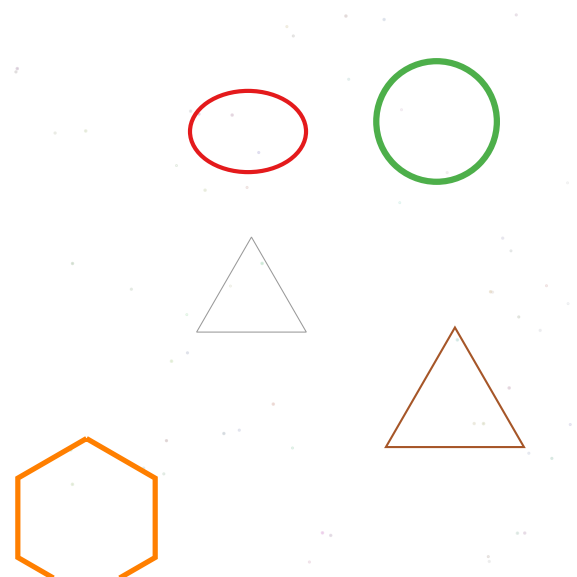[{"shape": "oval", "thickness": 2, "radius": 0.5, "center": [0.429, 0.771]}, {"shape": "circle", "thickness": 3, "radius": 0.52, "center": [0.756, 0.789]}, {"shape": "hexagon", "thickness": 2.5, "radius": 0.69, "center": [0.15, 0.102]}, {"shape": "triangle", "thickness": 1, "radius": 0.69, "center": [0.788, 0.294]}, {"shape": "triangle", "thickness": 0.5, "radius": 0.55, "center": [0.435, 0.479]}]